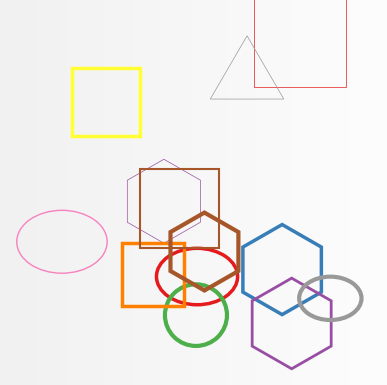[{"shape": "square", "thickness": 0.5, "radius": 0.59, "center": [0.775, 0.891]}, {"shape": "oval", "thickness": 2.5, "radius": 0.52, "center": [0.508, 0.282]}, {"shape": "hexagon", "thickness": 2.5, "radius": 0.58, "center": [0.728, 0.3]}, {"shape": "circle", "thickness": 3, "radius": 0.4, "center": [0.506, 0.182]}, {"shape": "hexagon", "thickness": 0.5, "radius": 0.55, "center": [0.423, 0.477]}, {"shape": "hexagon", "thickness": 2, "radius": 0.59, "center": [0.753, 0.16]}, {"shape": "square", "thickness": 2.5, "radius": 0.4, "center": [0.395, 0.287]}, {"shape": "square", "thickness": 2.5, "radius": 0.44, "center": [0.273, 0.734]}, {"shape": "hexagon", "thickness": 3, "radius": 0.51, "center": [0.528, 0.347]}, {"shape": "square", "thickness": 1.5, "radius": 0.51, "center": [0.463, 0.459]}, {"shape": "oval", "thickness": 1, "radius": 0.58, "center": [0.16, 0.372]}, {"shape": "oval", "thickness": 3, "radius": 0.4, "center": [0.852, 0.225]}, {"shape": "triangle", "thickness": 0.5, "radius": 0.55, "center": [0.638, 0.797]}]